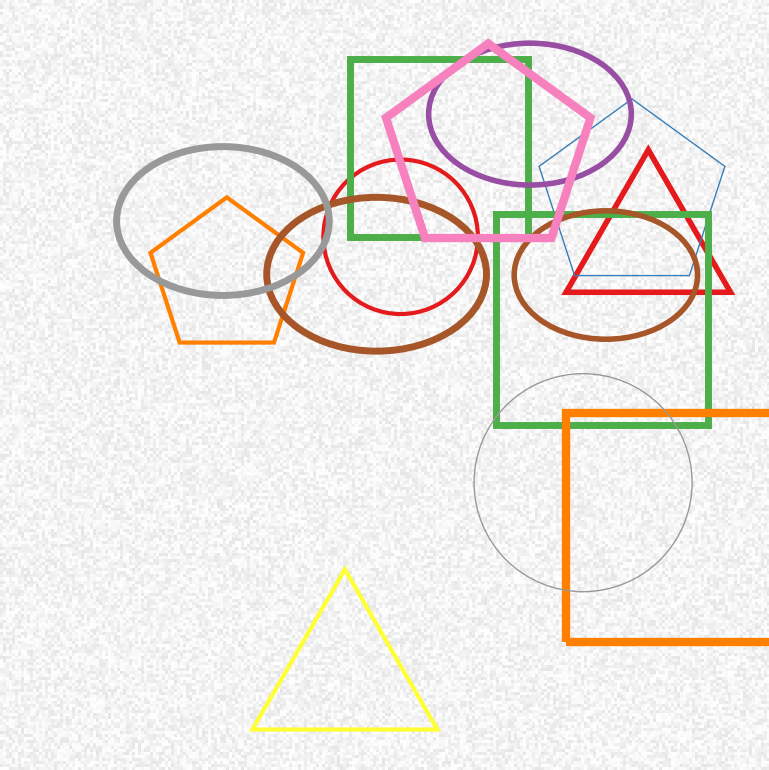[{"shape": "triangle", "thickness": 2, "radius": 0.62, "center": [0.842, 0.682]}, {"shape": "circle", "thickness": 1.5, "radius": 0.5, "center": [0.52, 0.692]}, {"shape": "pentagon", "thickness": 0.5, "radius": 0.63, "center": [0.821, 0.745]}, {"shape": "square", "thickness": 2.5, "radius": 0.58, "center": [0.57, 0.808]}, {"shape": "square", "thickness": 2.5, "radius": 0.69, "center": [0.782, 0.585]}, {"shape": "oval", "thickness": 2, "radius": 0.66, "center": [0.688, 0.852]}, {"shape": "square", "thickness": 3, "radius": 0.74, "center": [0.884, 0.315]}, {"shape": "pentagon", "thickness": 1.5, "radius": 0.52, "center": [0.295, 0.639]}, {"shape": "triangle", "thickness": 1.5, "radius": 0.69, "center": [0.448, 0.122]}, {"shape": "oval", "thickness": 2, "radius": 0.6, "center": [0.787, 0.643]}, {"shape": "oval", "thickness": 2.5, "radius": 0.71, "center": [0.489, 0.644]}, {"shape": "pentagon", "thickness": 3, "radius": 0.7, "center": [0.634, 0.804]}, {"shape": "circle", "thickness": 0.5, "radius": 0.71, "center": [0.757, 0.373]}, {"shape": "oval", "thickness": 2.5, "radius": 0.69, "center": [0.29, 0.713]}]